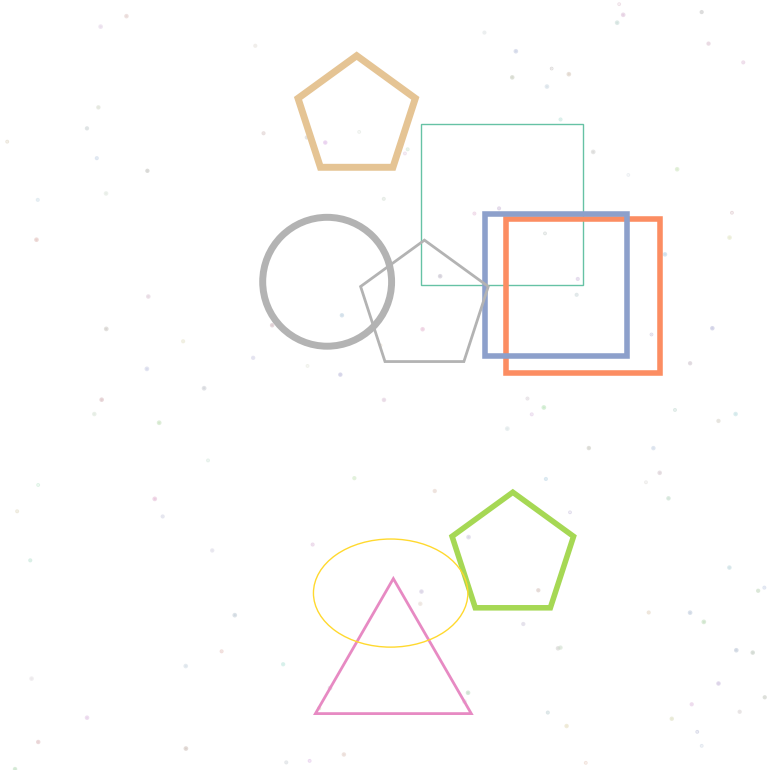[{"shape": "square", "thickness": 0.5, "radius": 0.53, "center": [0.653, 0.735]}, {"shape": "square", "thickness": 2, "radius": 0.5, "center": [0.757, 0.615]}, {"shape": "square", "thickness": 2, "radius": 0.46, "center": [0.722, 0.63]}, {"shape": "triangle", "thickness": 1, "radius": 0.58, "center": [0.511, 0.132]}, {"shape": "pentagon", "thickness": 2, "radius": 0.41, "center": [0.666, 0.278]}, {"shape": "oval", "thickness": 0.5, "radius": 0.5, "center": [0.507, 0.23]}, {"shape": "pentagon", "thickness": 2.5, "radius": 0.4, "center": [0.463, 0.848]}, {"shape": "circle", "thickness": 2.5, "radius": 0.42, "center": [0.425, 0.634]}, {"shape": "pentagon", "thickness": 1, "radius": 0.44, "center": [0.551, 0.601]}]